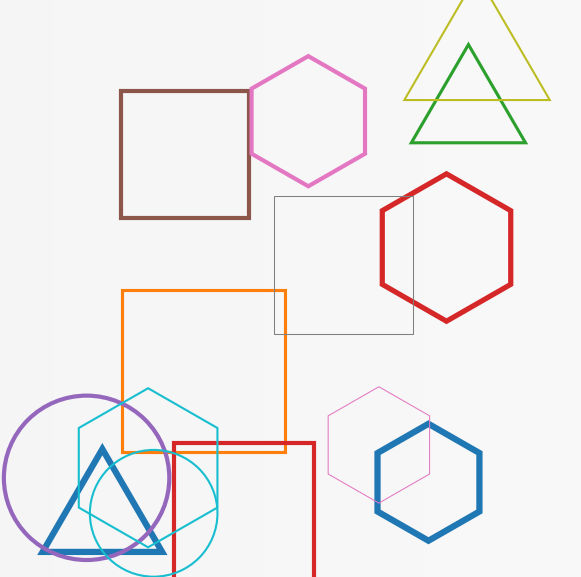[{"shape": "triangle", "thickness": 3, "radius": 0.59, "center": [0.176, 0.103]}, {"shape": "hexagon", "thickness": 3, "radius": 0.51, "center": [0.737, 0.164]}, {"shape": "square", "thickness": 1.5, "radius": 0.7, "center": [0.35, 0.356]}, {"shape": "triangle", "thickness": 1.5, "radius": 0.57, "center": [0.806, 0.809]}, {"shape": "square", "thickness": 2, "radius": 0.6, "center": [0.42, 0.111]}, {"shape": "hexagon", "thickness": 2.5, "radius": 0.64, "center": [0.768, 0.571]}, {"shape": "circle", "thickness": 2, "radius": 0.71, "center": [0.149, 0.172]}, {"shape": "square", "thickness": 2, "radius": 0.55, "center": [0.319, 0.732]}, {"shape": "hexagon", "thickness": 0.5, "radius": 0.5, "center": [0.652, 0.229]}, {"shape": "hexagon", "thickness": 2, "radius": 0.56, "center": [0.53, 0.789]}, {"shape": "square", "thickness": 0.5, "radius": 0.6, "center": [0.59, 0.54]}, {"shape": "triangle", "thickness": 1, "radius": 0.72, "center": [0.821, 0.898]}, {"shape": "hexagon", "thickness": 1, "radius": 0.69, "center": [0.255, 0.189]}, {"shape": "circle", "thickness": 1, "radius": 0.55, "center": [0.264, 0.11]}]